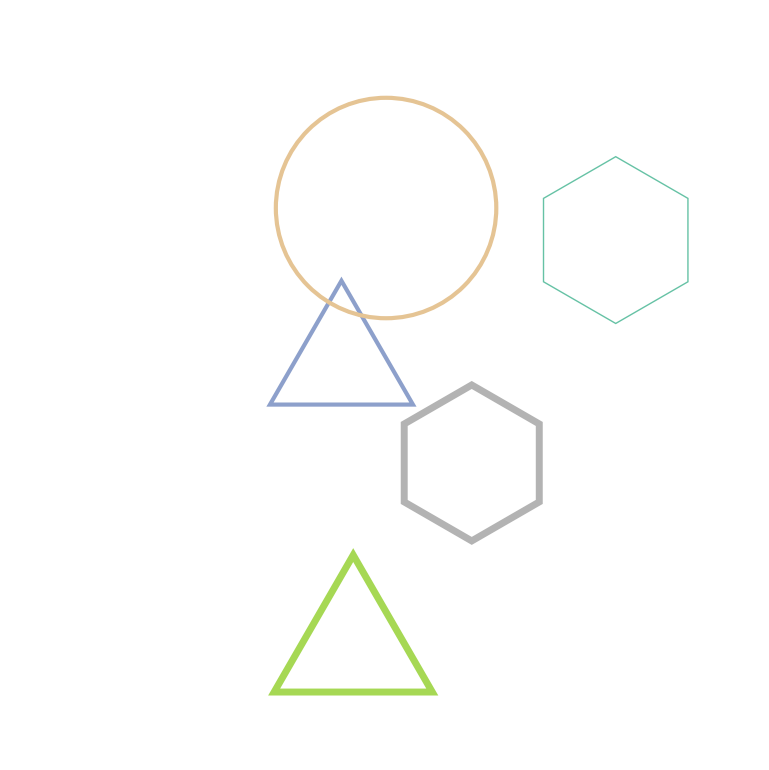[{"shape": "hexagon", "thickness": 0.5, "radius": 0.54, "center": [0.8, 0.688]}, {"shape": "triangle", "thickness": 1.5, "radius": 0.54, "center": [0.443, 0.528]}, {"shape": "triangle", "thickness": 2.5, "radius": 0.59, "center": [0.459, 0.161]}, {"shape": "circle", "thickness": 1.5, "radius": 0.72, "center": [0.501, 0.73]}, {"shape": "hexagon", "thickness": 2.5, "radius": 0.51, "center": [0.613, 0.399]}]